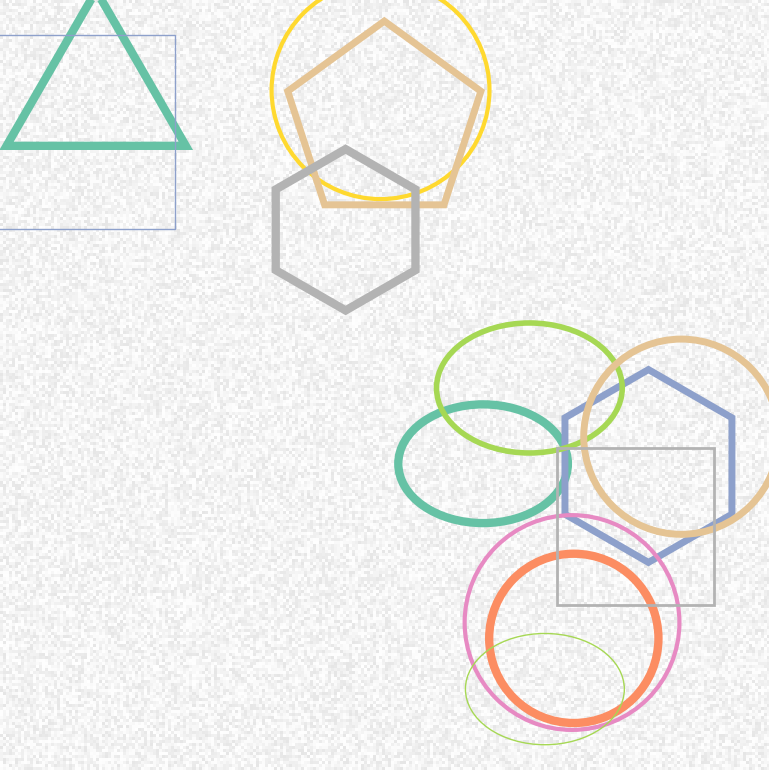[{"shape": "triangle", "thickness": 3, "radius": 0.67, "center": [0.125, 0.878]}, {"shape": "oval", "thickness": 3, "radius": 0.55, "center": [0.627, 0.398]}, {"shape": "circle", "thickness": 3, "radius": 0.55, "center": [0.745, 0.171]}, {"shape": "hexagon", "thickness": 2.5, "radius": 0.63, "center": [0.842, 0.395]}, {"shape": "square", "thickness": 0.5, "radius": 0.63, "center": [0.101, 0.828]}, {"shape": "circle", "thickness": 1.5, "radius": 0.7, "center": [0.743, 0.192]}, {"shape": "oval", "thickness": 2, "radius": 0.6, "center": [0.687, 0.496]}, {"shape": "oval", "thickness": 0.5, "radius": 0.52, "center": [0.708, 0.105]}, {"shape": "circle", "thickness": 1.5, "radius": 0.71, "center": [0.494, 0.883]}, {"shape": "pentagon", "thickness": 2.5, "radius": 0.66, "center": [0.499, 0.841]}, {"shape": "circle", "thickness": 2.5, "radius": 0.63, "center": [0.885, 0.433]}, {"shape": "square", "thickness": 1, "radius": 0.51, "center": [0.825, 0.316]}, {"shape": "hexagon", "thickness": 3, "radius": 0.52, "center": [0.449, 0.702]}]